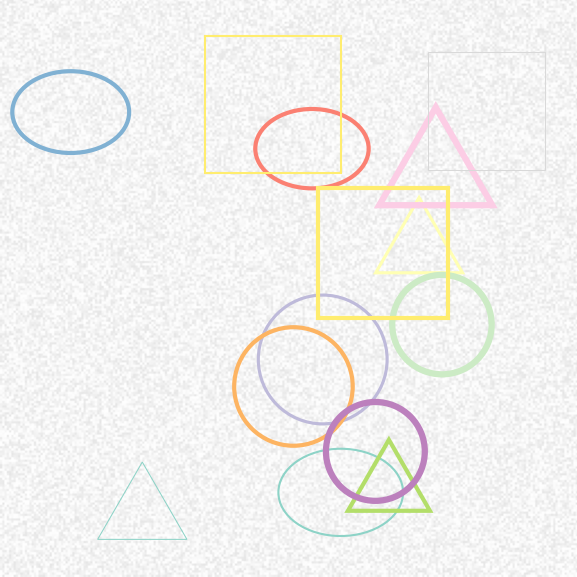[{"shape": "oval", "thickness": 1, "radius": 0.54, "center": [0.59, 0.147]}, {"shape": "triangle", "thickness": 0.5, "radius": 0.45, "center": [0.246, 0.11]}, {"shape": "triangle", "thickness": 1.5, "radius": 0.43, "center": [0.726, 0.57]}, {"shape": "circle", "thickness": 1.5, "radius": 0.56, "center": [0.559, 0.377]}, {"shape": "oval", "thickness": 2, "radius": 0.49, "center": [0.54, 0.742]}, {"shape": "oval", "thickness": 2, "radius": 0.51, "center": [0.122, 0.805]}, {"shape": "circle", "thickness": 2, "radius": 0.51, "center": [0.508, 0.33]}, {"shape": "triangle", "thickness": 2, "radius": 0.41, "center": [0.673, 0.156]}, {"shape": "triangle", "thickness": 3, "radius": 0.57, "center": [0.755, 0.7]}, {"shape": "square", "thickness": 0.5, "radius": 0.51, "center": [0.842, 0.807]}, {"shape": "circle", "thickness": 3, "radius": 0.43, "center": [0.65, 0.217]}, {"shape": "circle", "thickness": 3, "radius": 0.43, "center": [0.765, 0.437]}, {"shape": "square", "thickness": 2, "radius": 0.56, "center": [0.664, 0.562]}, {"shape": "square", "thickness": 1, "radius": 0.59, "center": [0.473, 0.818]}]